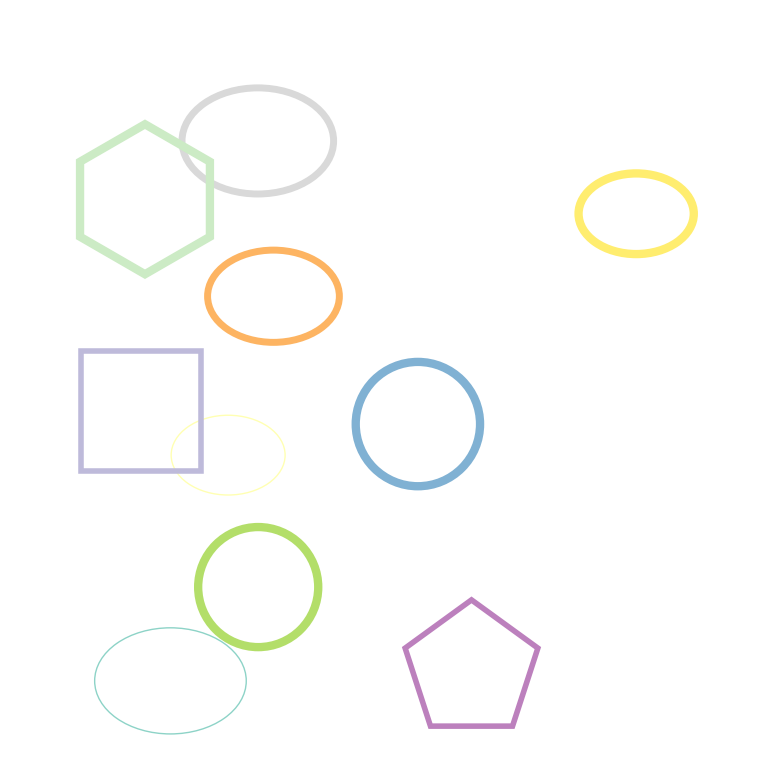[{"shape": "oval", "thickness": 0.5, "radius": 0.49, "center": [0.221, 0.116]}, {"shape": "oval", "thickness": 0.5, "radius": 0.37, "center": [0.296, 0.409]}, {"shape": "square", "thickness": 2, "radius": 0.39, "center": [0.183, 0.466]}, {"shape": "circle", "thickness": 3, "radius": 0.4, "center": [0.543, 0.449]}, {"shape": "oval", "thickness": 2.5, "radius": 0.43, "center": [0.355, 0.615]}, {"shape": "circle", "thickness": 3, "radius": 0.39, "center": [0.335, 0.238]}, {"shape": "oval", "thickness": 2.5, "radius": 0.49, "center": [0.335, 0.817]}, {"shape": "pentagon", "thickness": 2, "radius": 0.45, "center": [0.612, 0.13]}, {"shape": "hexagon", "thickness": 3, "radius": 0.49, "center": [0.188, 0.741]}, {"shape": "oval", "thickness": 3, "radius": 0.37, "center": [0.826, 0.722]}]